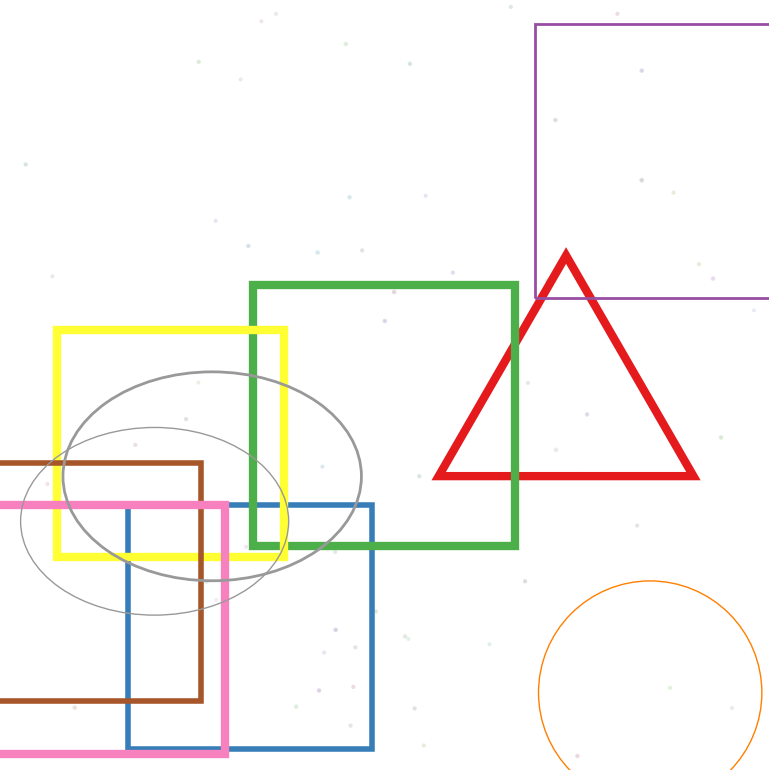[{"shape": "triangle", "thickness": 3, "radius": 0.96, "center": [0.735, 0.477]}, {"shape": "square", "thickness": 2, "radius": 0.79, "center": [0.325, 0.186]}, {"shape": "square", "thickness": 3, "radius": 0.85, "center": [0.499, 0.46]}, {"shape": "square", "thickness": 1, "radius": 0.89, "center": [0.872, 0.791]}, {"shape": "circle", "thickness": 0.5, "radius": 0.73, "center": [0.844, 0.101]}, {"shape": "square", "thickness": 3, "radius": 0.74, "center": [0.222, 0.424]}, {"shape": "square", "thickness": 2, "radius": 0.77, "center": [0.107, 0.244]}, {"shape": "square", "thickness": 3, "radius": 0.81, "center": [0.131, 0.182]}, {"shape": "oval", "thickness": 1, "radius": 0.97, "center": [0.276, 0.381]}, {"shape": "oval", "thickness": 0.5, "radius": 0.87, "center": [0.201, 0.323]}]